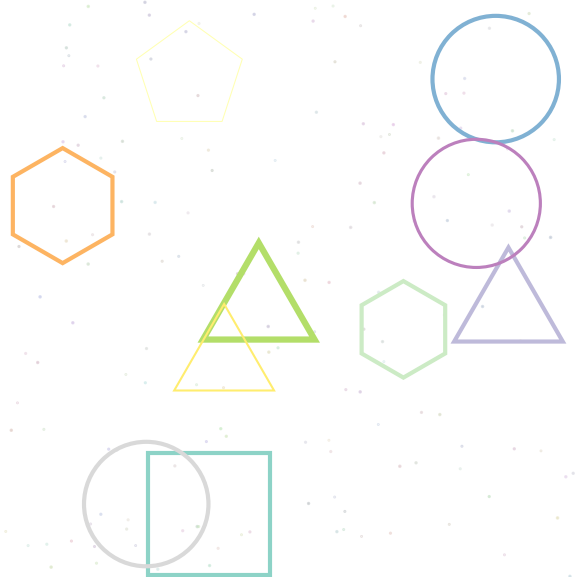[{"shape": "square", "thickness": 2, "radius": 0.53, "center": [0.362, 0.109]}, {"shape": "pentagon", "thickness": 0.5, "radius": 0.48, "center": [0.328, 0.867]}, {"shape": "triangle", "thickness": 2, "radius": 0.54, "center": [0.88, 0.462]}, {"shape": "circle", "thickness": 2, "radius": 0.55, "center": [0.858, 0.862]}, {"shape": "hexagon", "thickness": 2, "radius": 0.5, "center": [0.108, 0.643]}, {"shape": "triangle", "thickness": 3, "radius": 0.56, "center": [0.448, 0.467]}, {"shape": "circle", "thickness": 2, "radius": 0.54, "center": [0.253, 0.126]}, {"shape": "circle", "thickness": 1.5, "radius": 0.55, "center": [0.825, 0.647]}, {"shape": "hexagon", "thickness": 2, "radius": 0.42, "center": [0.699, 0.429]}, {"shape": "triangle", "thickness": 1, "radius": 0.5, "center": [0.388, 0.373]}]